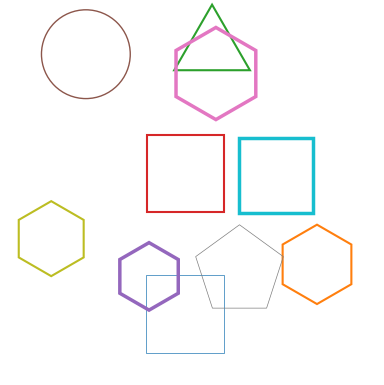[{"shape": "square", "thickness": 0.5, "radius": 0.51, "center": [0.48, 0.184]}, {"shape": "hexagon", "thickness": 1.5, "radius": 0.52, "center": [0.823, 0.313]}, {"shape": "triangle", "thickness": 1.5, "radius": 0.57, "center": [0.551, 0.874]}, {"shape": "square", "thickness": 1.5, "radius": 0.5, "center": [0.483, 0.549]}, {"shape": "hexagon", "thickness": 2.5, "radius": 0.44, "center": [0.387, 0.282]}, {"shape": "circle", "thickness": 1, "radius": 0.58, "center": [0.223, 0.859]}, {"shape": "hexagon", "thickness": 2.5, "radius": 0.6, "center": [0.561, 0.809]}, {"shape": "pentagon", "thickness": 0.5, "radius": 0.6, "center": [0.622, 0.296]}, {"shape": "hexagon", "thickness": 1.5, "radius": 0.49, "center": [0.133, 0.38]}, {"shape": "square", "thickness": 2.5, "radius": 0.48, "center": [0.717, 0.544]}]